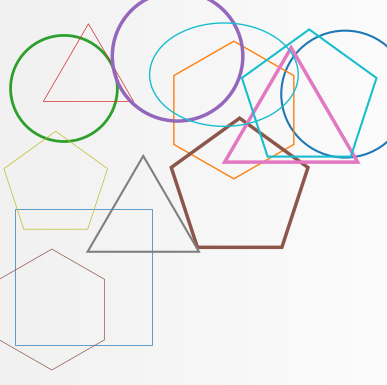[{"shape": "circle", "thickness": 1.5, "radius": 0.82, "center": [0.891, 0.756]}, {"shape": "square", "thickness": 0.5, "radius": 0.88, "center": [0.216, 0.28]}, {"shape": "hexagon", "thickness": 1, "radius": 0.89, "center": [0.603, 0.714]}, {"shape": "circle", "thickness": 2, "radius": 0.69, "center": [0.165, 0.77]}, {"shape": "triangle", "thickness": 0.5, "radius": 0.67, "center": [0.228, 0.804]}, {"shape": "circle", "thickness": 2.5, "radius": 0.84, "center": [0.458, 0.854]}, {"shape": "pentagon", "thickness": 2.5, "radius": 0.93, "center": [0.618, 0.508]}, {"shape": "hexagon", "thickness": 0.5, "radius": 0.79, "center": [0.134, 0.196]}, {"shape": "triangle", "thickness": 2.5, "radius": 0.99, "center": [0.751, 0.678]}, {"shape": "triangle", "thickness": 1.5, "radius": 0.83, "center": [0.37, 0.429]}, {"shape": "pentagon", "thickness": 0.5, "radius": 0.7, "center": [0.144, 0.518]}, {"shape": "oval", "thickness": 1, "radius": 0.96, "center": [0.578, 0.806]}, {"shape": "pentagon", "thickness": 1.5, "radius": 0.91, "center": [0.798, 0.741]}]